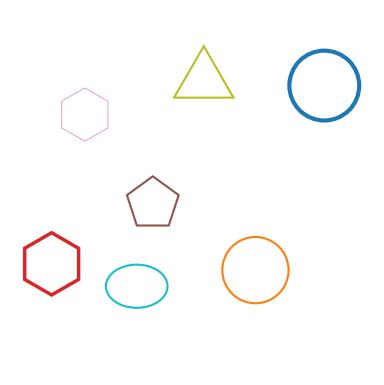[{"shape": "circle", "thickness": 3, "radius": 0.45, "center": [0.842, 0.778]}, {"shape": "circle", "thickness": 1.5, "radius": 0.43, "center": [0.663, 0.298]}, {"shape": "hexagon", "thickness": 2.5, "radius": 0.4, "center": [0.134, 0.315]}, {"shape": "pentagon", "thickness": 1.5, "radius": 0.35, "center": [0.397, 0.471]}, {"shape": "hexagon", "thickness": 0.5, "radius": 0.35, "center": [0.22, 0.702]}, {"shape": "triangle", "thickness": 1.5, "radius": 0.45, "center": [0.529, 0.791]}, {"shape": "oval", "thickness": 1.5, "radius": 0.4, "center": [0.355, 0.257]}]